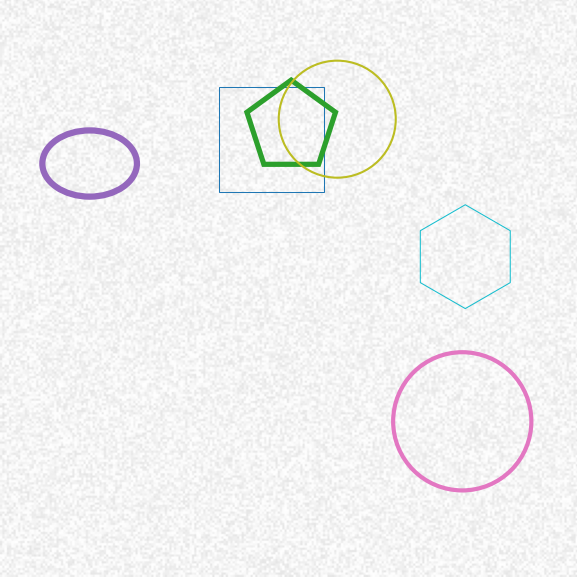[{"shape": "square", "thickness": 0.5, "radius": 0.45, "center": [0.47, 0.758]}, {"shape": "pentagon", "thickness": 2.5, "radius": 0.4, "center": [0.504, 0.78]}, {"shape": "oval", "thickness": 3, "radius": 0.41, "center": [0.155, 0.716]}, {"shape": "circle", "thickness": 2, "radius": 0.6, "center": [0.8, 0.27]}, {"shape": "circle", "thickness": 1, "radius": 0.51, "center": [0.584, 0.793]}, {"shape": "hexagon", "thickness": 0.5, "radius": 0.45, "center": [0.806, 0.555]}]